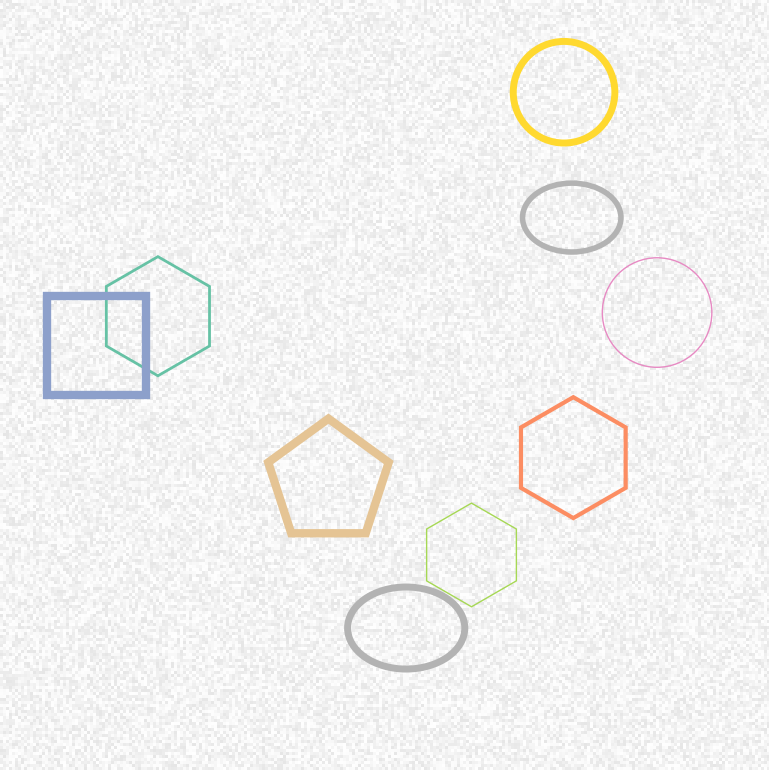[{"shape": "hexagon", "thickness": 1, "radius": 0.39, "center": [0.205, 0.589]}, {"shape": "hexagon", "thickness": 1.5, "radius": 0.39, "center": [0.745, 0.406]}, {"shape": "square", "thickness": 3, "radius": 0.32, "center": [0.125, 0.551]}, {"shape": "circle", "thickness": 0.5, "radius": 0.36, "center": [0.853, 0.594]}, {"shape": "hexagon", "thickness": 0.5, "radius": 0.34, "center": [0.612, 0.279]}, {"shape": "circle", "thickness": 2.5, "radius": 0.33, "center": [0.733, 0.88]}, {"shape": "pentagon", "thickness": 3, "radius": 0.41, "center": [0.427, 0.374]}, {"shape": "oval", "thickness": 2, "radius": 0.32, "center": [0.743, 0.717]}, {"shape": "oval", "thickness": 2.5, "radius": 0.38, "center": [0.528, 0.184]}]